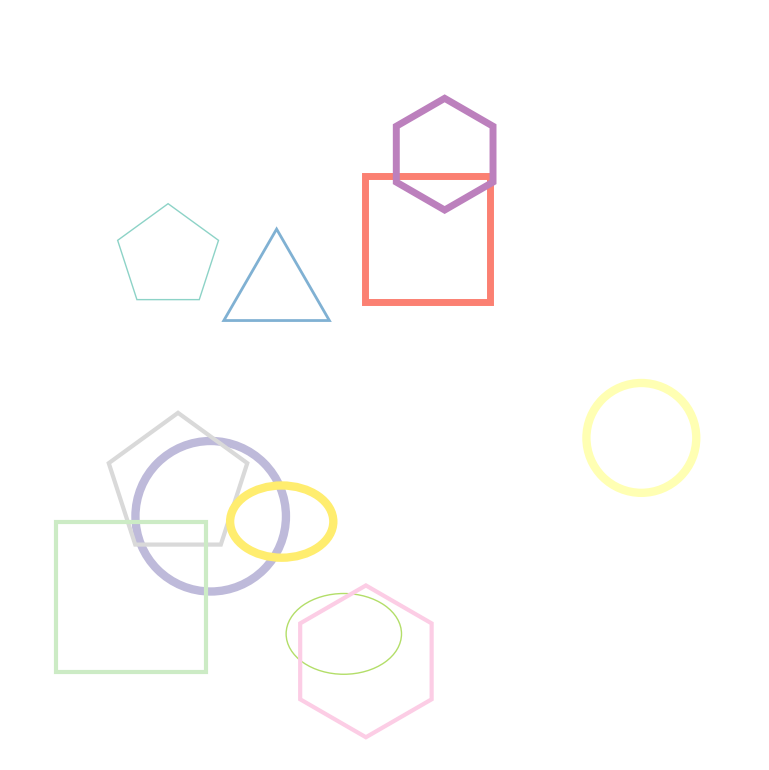[{"shape": "pentagon", "thickness": 0.5, "radius": 0.34, "center": [0.218, 0.667]}, {"shape": "circle", "thickness": 3, "radius": 0.36, "center": [0.833, 0.431]}, {"shape": "circle", "thickness": 3, "radius": 0.49, "center": [0.274, 0.33]}, {"shape": "square", "thickness": 2.5, "radius": 0.41, "center": [0.555, 0.69]}, {"shape": "triangle", "thickness": 1, "radius": 0.4, "center": [0.359, 0.623]}, {"shape": "oval", "thickness": 0.5, "radius": 0.37, "center": [0.447, 0.177]}, {"shape": "hexagon", "thickness": 1.5, "radius": 0.49, "center": [0.475, 0.141]}, {"shape": "pentagon", "thickness": 1.5, "radius": 0.47, "center": [0.231, 0.369]}, {"shape": "hexagon", "thickness": 2.5, "radius": 0.36, "center": [0.577, 0.8]}, {"shape": "square", "thickness": 1.5, "radius": 0.49, "center": [0.17, 0.225]}, {"shape": "oval", "thickness": 3, "radius": 0.34, "center": [0.366, 0.323]}]